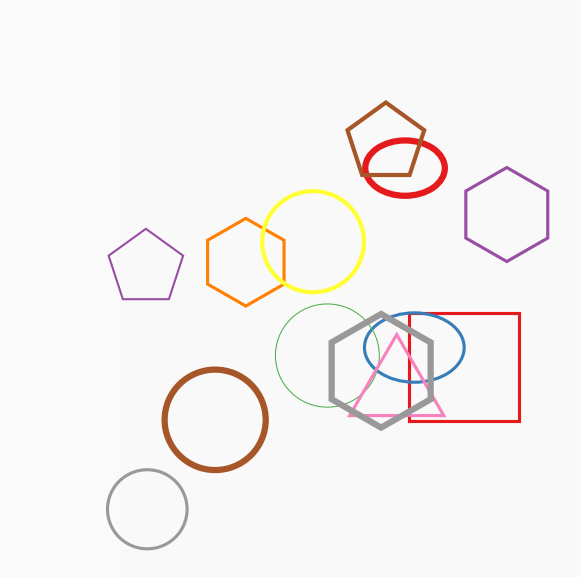[{"shape": "square", "thickness": 1.5, "radius": 0.47, "center": [0.798, 0.363]}, {"shape": "oval", "thickness": 3, "radius": 0.34, "center": [0.697, 0.708]}, {"shape": "oval", "thickness": 1.5, "radius": 0.43, "center": [0.713, 0.397]}, {"shape": "circle", "thickness": 0.5, "radius": 0.45, "center": [0.563, 0.383]}, {"shape": "hexagon", "thickness": 1.5, "radius": 0.41, "center": [0.872, 0.628]}, {"shape": "pentagon", "thickness": 1, "radius": 0.34, "center": [0.251, 0.536]}, {"shape": "hexagon", "thickness": 1.5, "radius": 0.38, "center": [0.423, 0.545]}, {"shape": "circle", "thickness": 2, "radius": 0.44, "center": [0.539, 0.581]}, {"shape": "pentagon", "thickness": 2, "radius": 0.35, "center": [0.664, 0.752]}, {"shape": "circle", "thickness": 3, "radius": 0.43, "center": [0.37, 0.272]}, {"shape": "triangle", "thickness": 1.5, "radius": 0.47, "center": [0.682, 0.326]}, {"shape": "circle", "thickness": 1.5, "radius": 0.34, "center": [0.253, 0.117]}, {"shape": "hexagon", "thickness": 3, "radius": 0.49, "center": [0.656, 0.357]}]